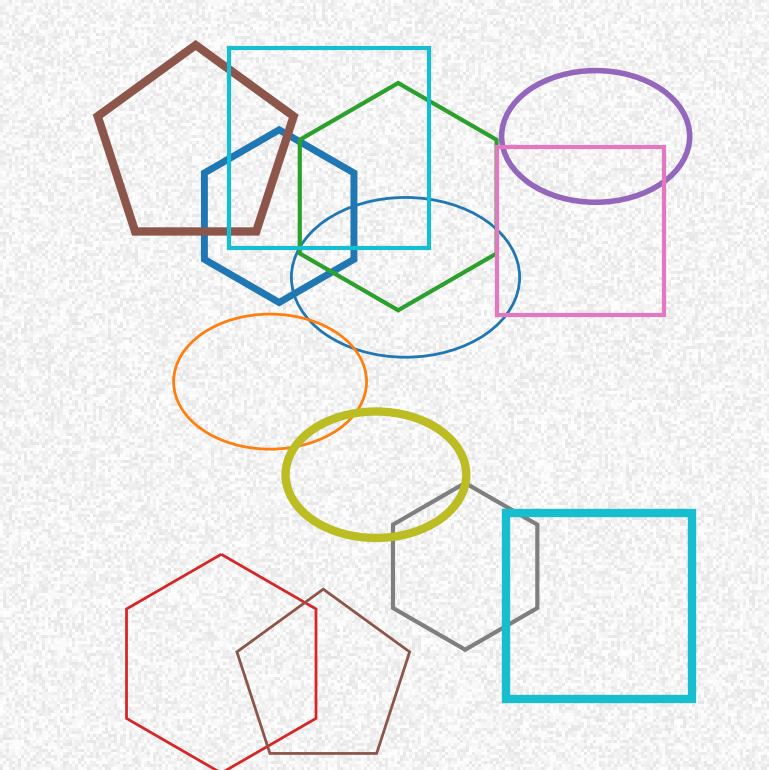[{"shape": "hexagon", "thickness": 2.5, "radius": 0.56, "center": [0.363, 0.719]}, {"shape": "oval", "thickness": 1, "radius": 0.74, "center": [0.527, 0.64]}, {"shape": "oval", "thickness": 1, "radius": 0.63, "center": [0.351, 0.504]}, {"shape": "hexagon", "thickness": 1.5, "radius": 0.74, "center": [0.517, 0.745]}, {"shape": "hexagon", "thickness": 1, "radius": 0.71, "center": [0.287, 0.138]}, {"shape": "oval", "thickness": 2, "radius": 0.61, "center": [0.774, 0.823]}, {"shape": "pentagon", "thickness": 1, "radius": 0.59, "center": [0.42, 0.117]}, {"shape": "pentagon", "thickness": 3, "radius": 0.67, "center": [0.254, 0.808]}, {"shape": "square", "thickness": 1.5, "radius": 0.54, "center": [0.754, 0.7]}, {"shape": "hexagon", "thickness": 1.5, "radius": 0.54, "center": [0.604, 0.265]}, {"shape": "oval", "thickness": 3, "radius": 0.59, "center": [0.488, 0.383]}, {"shape": "square", "thickness": 3, "radius": 0.6, "center": [0.778, 0.213]}, {"shape": "square", "thickness": 1.5, "radius": 0.65, "center": [0.427, 0.808]}]